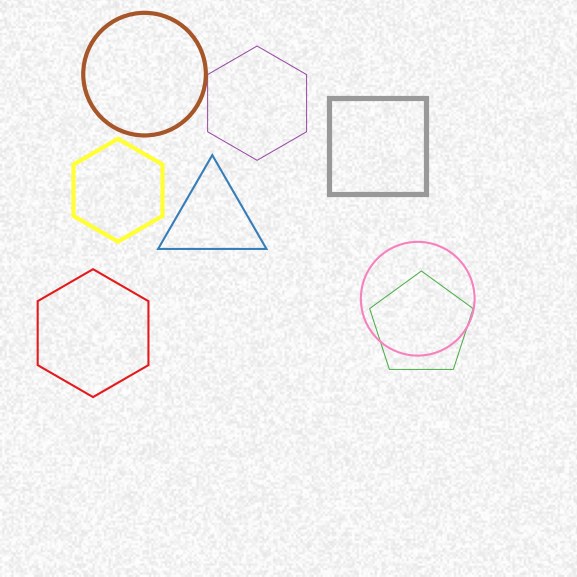[{"shape": "hexagon", "thickness": 1, "radius": 0.55, "center": [0.161, 0.422]}, {"shape": "triangle", "thickness": 1, "radius": 0.54, "center": [0.368, 0.622]}, {"shape": "pentagon", "thickness": 0.5, "radius": 0.47, "center": [0.73, 0.436]}, {"shape": "hexagon", "thickness": 0.5, "radius": 0.49, "center": [0.445, 0.82]}, {"shape": "hexagon", "thickness": 2, "radius": 0.44, "center": [0.204, 0.67]}, {"shape": "circle", "thickness": 2, "radius": 0.53, "center": [0.25, 0.871]}, {"shape": "circle", "thickness": 1, "radius": 0.49, "center": [0.723, 0.482]}, {"shape": "square", "thickness": 2.5, "radius": 0.42, "center": [0.653, 0.746]}]